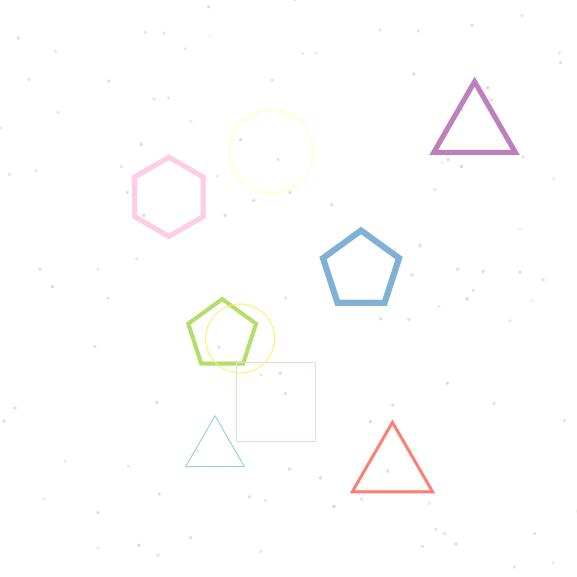[{"shape": "triangle", "thickness": 0.5, "radius": 0.29, "center": [0.372, 0.221]}, {"shape": "circle", "thickness": 0.5, "radius": 0.36, "center": [0.47, 0.737]}, {"shape": "triangle", "thickness": 1.5, "radius": 0.4, "center": [0.68, 0.188]}, {"shape": "pentagon", "thickness": 3, "radius": 0.35, "center": [0.625, 0.531]}, {"shape": "pentagon", "thickness": 2, "radius": 0.31, "center": [0.385, 0.419]}, {"shape": "hexagon", "thickness": 2.5, "radius": 0.34, "center": [0.292, 0.658]}, {"shape": "triangle", "thickness": 2.5, "radius": 0.41, "center": [0.822, 0.776]}, {"shape": "square", "thickness": 0.5, "radius": 0.34, "center": [0.477, 0.304]}, {"shape": "circle", "thickness": 0.5, "radius": 0.3, "center": [0.416, 0.413]}]